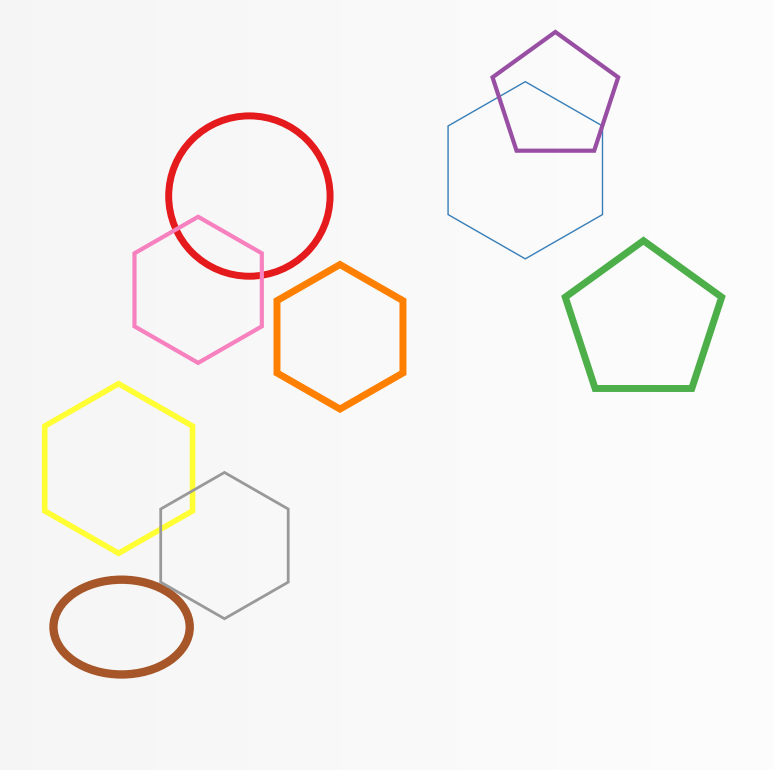[{"shape": "circle", "thickness": 2.5, "radius": 0.52, "center": [0.322, 0.745]}, {"shape": "hexagon", "thickness": 0.5, "radius": 0.58, "center": [0.678, 0.779]}, {"shape": "pentagon", "thickness": 2.5, "radius": 0.53, "center": [0.83, 0.581]}, {"shape": "pentagon", "thickness": 1.5, "radius": 0.43, "center": [0.717, 0.873]}, {"shape": "hexagon", "thickness": 2.5, "radius": 0.47, "center": [0.439, 0.563]}, {"shape": "hexagon", "thickness": 2, "radius": 0.55, "center": [0.153, 0.392]}, {"shape": "oval", "thickness": 3, "radius": 0.44, "center": [0.157, 0.186]}, {"shape": "hexagon", "thickness": 1.5, "radius": 0.47, "center": [0.256, 0.624]}, {"shape": "hexagon", "thickness": 1, "radius": 0.47, "center": [0.29, 0.291]}]